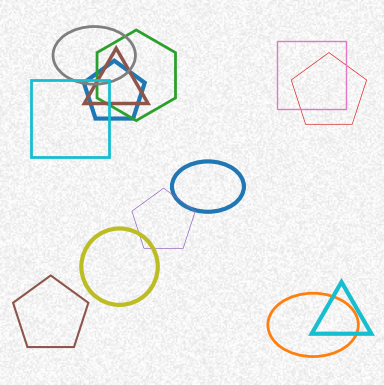[{"shape": "oval", "thickness": 3, "radius": 0.47, "center": [0.54, 0.515]}, {"shape": "pentagon", "thickness": 3, "radius": 0.42, "center": [0.297, 0.759]}, {"shape": "oval", "thickness": 2, "radius": 0.59, "center": [0.813, 0.156]}, {"shape": "hexagon", "thickness": 2, "radius": 0.59, "center": [0.354, 0.804]}, {"shape": "pentagon", "thickness": 0.5, "radius": 0.51, "center": [0.854, 0.76]}, {"shape": "pentagon", "thickness": 0.5, "radius": 0.43, "center": [0.425, 0.425]}, {"shape": "pentagon", "thickness": 1.5, "radius": 0.51, "center": [0.132, 0.182]}, {"shape": "triangle", "thickness": 2.5, "radius": 0.48, "center": [0.302, 0.779]}, {"shape": "square", "thickness": 1, "radius": 0.44, "center": [0.81, 0.805]}, {"shape": "oval", "thickness": 2, "radius": 0.54, "center": [0.245, 0.856]}, {"shape": "circle", "thickness": 3, "radius": 0.5, "center": [0.311, 0.307]}, {"shape": "square", "thickness": 2, "radius": 0.5, "center": [0.182, 0.692]}, {"shape": "triangle", "thickness": 3, "radius": 0.45, "center": [0.887, 0.178]}]